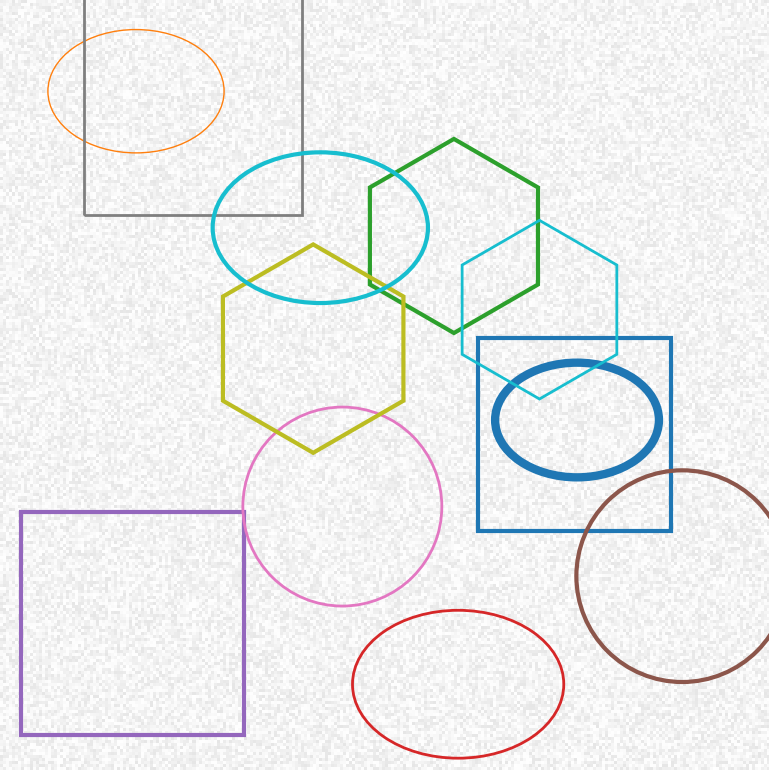[{"shape": "square", "thickness": 1.5, "radius": 0.63, "center": [0.746, 0.436]}, {"shape": "oval", "thickness": 3, "radius": 0.53, "center": [0.749, 0.455]}, {"shape": "oval", "thickness": 0.5, "radius": 0.57, "center": [0.177, 0.882]}, {"shape": "hexagon", "thickness": 1.5, "radius": 0.63, "center": [0.59, 0.694]}, {"shape": "oval", "thickness": 1, "radius": 0.69, "center": [0.595, 0.111]}, {"shape": "square", "thickness": 1.5, "radius": 0.72, "center": [0.172, 0.19]}, {"shape": "circle", "thickness": 1.5, "radius": 0.69, "center": [0.886, 0.252]}, {"shape": "circle", "thickness": 1, "radius": 0.65, "center": [0.445, 0.342]}, {"shape": "square", "thickness": 1, "radius": 0.71, "center": [0.251, 0.863]}, {"shape": "hexagon", "thickness": 1.5, "radius": 0.68, "center": [0.407, 0.547]}, {"shape": "oval", "thickness": 1.5, "radius": 0.7, "center": [0.416, 0.704]}, {"shape": "hexagon", "thickness": 1, "radius": 0.58, "center": [0.701, 0.598]}]